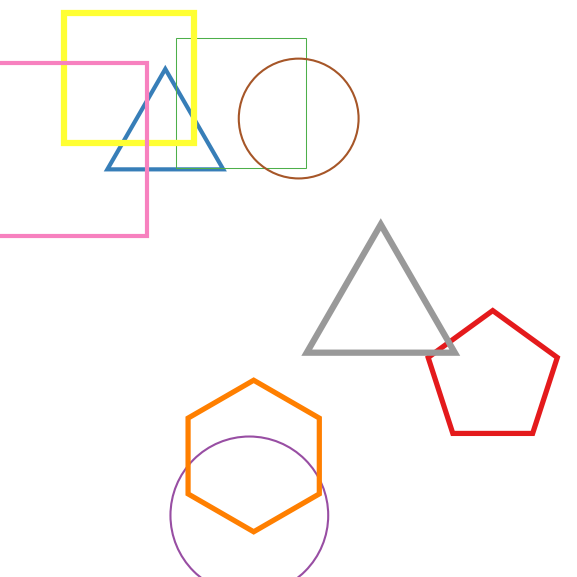[{"shape": "pentagon", "thickness": 2.5, "radius": 0.59, "center": [0.853, 0.344]}, {"shape": "triangle", "thickness": 2, "radius": 0.58, "center": [0.286, 0.764]}, {"shape": "square", "thickness": 0.5, "radius": 0.57, "center": [0.417, 0.821]}, {"shape": "circle", "thickness": 1, "radius": 0.68, "center": [0.432, 0.107]}, {"shape": "hexagon", "thickness": 2.5, "radius": 0.66, "center": [0.439, 0.21]}, {"shape": "square", "thickness": 3, "radius": 0.56, "center": [0.223, 0.864]}, {"shape": "circle", "thickness": 1, "radius": 0.52, "center": [0.517, 0.794]}, {"shape": "square", "thickness": 2, "radius": 0.75, "center": [0.105, 0.74]}, {"shape": "triangle", "thickness": 3, "radius": 0.74, "center": [0.659, 0.462]}]